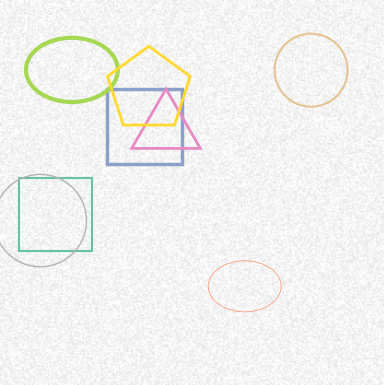[{"shape": "square", "thickness": 1.5, "radius": 0.47, "center": [0.144, 0.443]}, {"shape": "oval", "thickness": 0.5, "radius": 0.47, "center": [0.636, 0.256]}, {"shape": "square", "thickness": 2.5, "radius": 0.49, "center": [0.376, 0.67]}, {"shape": "triangle", "thickness": 2, "radius": 0.51, "center": [0.431, 0.666]}, {"shape": "oval", "thickness": 3, "radius": 0.6, "center": [0.187, 0.818]}, {"shape": "pentagon", "thickness": 2, "radius": 0.56, "center": [0.387, 0.767]}, {"shape": "circle", "thickness": 1.5, "radius": 0.47, "center": [0.808, 0.818]}, {"shape": "circle", "thickness": 1, "radius": 0.6, "center": [0.105, 0.427]}]